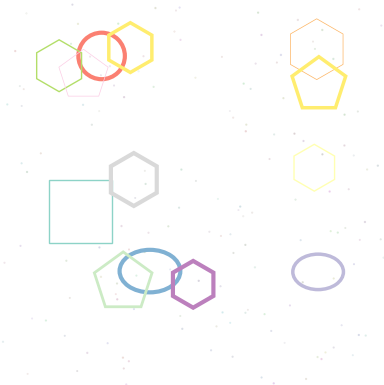[{"shape": "square", "thickness": 1, "radius": 0.41, "center": [0.208, 0.451]}, {"shape": "hexagon", "thickness": 1, "radius": 0.3, "center": [0.816, 0.564]}, {"shape": "oval", "thickness": 2.5, "radius": 0.33, "center": [0.826, 0.294]}, {"shape": "circle", "thickness": 3, "radius": 0.3, "center": [0.264, 0.855]}, {"shape": "oval", "thickness": 3, "radius": 0.39, "center": [0.389, 0.296]}, {"shape": "hexagon", "thickness": 0.5, "radius": 0.39, "center": [0.823, 0.872]}, {"shape": "hexagon", "thickness": 1, "radius": 0.34, "center": [0.154, 0.829]}, {"shape": "pentagon", "thickness": 0.5, "radius": 0.34, "center": [0.217, 0.805]}, {"shape": "hexagon", "thickness": 3, "radius": 0.34, "center": [0.348, 0.534]}, {"shape": "hexagon", "thickness": 3, "radius": 0.3, "center": [0.502, 0.262]}, {"shape": "pentagon", "thickness": 2, "radius": 0.39, "center": [0.32, 0.267]}, {"shape": "hexagon", "thickness": 2.5, "radius": 0.32, "center": [0.339, 0.876]}, {"shape": "pentagon", "thickness": 2.5, "radius": 0.37, "center": [0.828, 0.779]}]